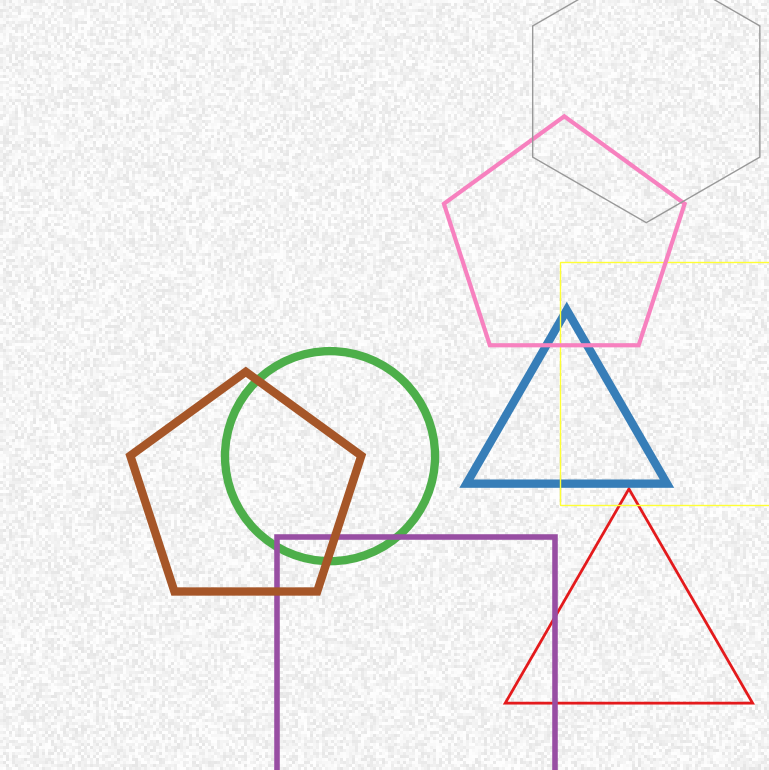[{"shape": "triangle", "thickness": 1, "radius": 0.93, "center": [0.817, 0.18]}, {"shape": "triangle", "thickness": 3, "radius": 0.75, "center": [0.736, 0.447]}, {"shape": "circle", "thickness": 3, "radius": 0.68, "center": [0.429, 0.408]}, {"shape": "square", "thickness": 2, "radius": 0.9, "center": [0.54, 0.122]}, {"shape": "square", "thickness": 0.5, "radius": 0.79, "center": [0.885, 0.502]}, {"shape": "pentagon", "thickness": 3, "radius": 0.79, "center": [0.319, 0.359]}, {"shape": "pentagon", "thickness": 1.5, "radius": 0.82, "center": [0.733, 0.685]}, {"shape": "hexagon", "thickness": 0.5, "radius": 0.85, "center": [0.839, 0.881]}]